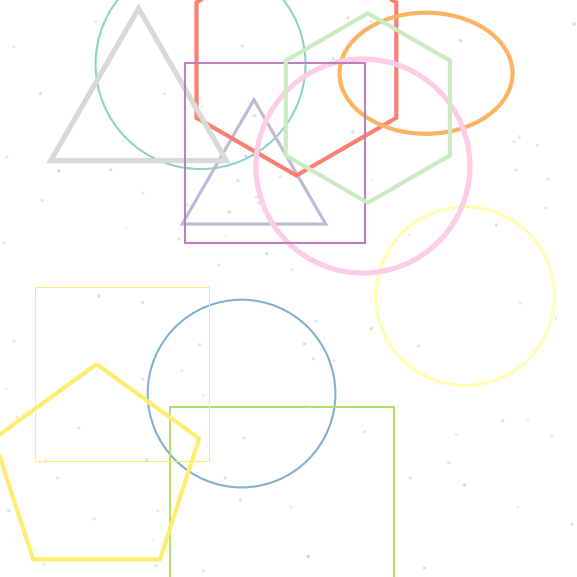[{"shape": "circle", "thickness": 1, "radius": 0.91, "center": [0.347, 0.888]}, {"shape": "circle", "thickness": 1.5, "radius": 0.77, "center": [0.805, 0.486]}, {"shape": "triangle", "thickness": 1.5, "radius": 0.72, "center": [0.44, 0.683]}, {"shape": "hexagon", "thickness": 2, "radius": 1.0, "center": [0.513, 0.895]}, {"shape": "circle", "thickness": 1, "radius": 0.81, "center": [0.418, 0.318]}, {"shape": "oval", "thickness": 2, "radius": 0.75, "center": [0.738, 0.872]}, {"shape": "square", "thickness": 1, "radius": 0.97, "center": [0.488, 0.101]}, {"shape": "circle", "thickness": 2.5, "radius": 0.93, "center": [0.628, 0.712]}, {"shape": "triangle", "thickness": 2.5, "radius": 0.88, "center": [0.24, 0.809]}, {"shape": "square", "thickness": 1, "radius": 0.78, "center": [0.476, 0.734]}, {"shape": "hexagon", "thickness": 2, "radius": 0.82, "center": [0.637, 0.812]}, {"shape": "square", "thickness": 0.5, "radius": 0.75, "center": [0.211, 0.351]}, {"shape": "pentagon", "thickness": 2, "radius": 0.93, "center": [0.167, 0.182]}]